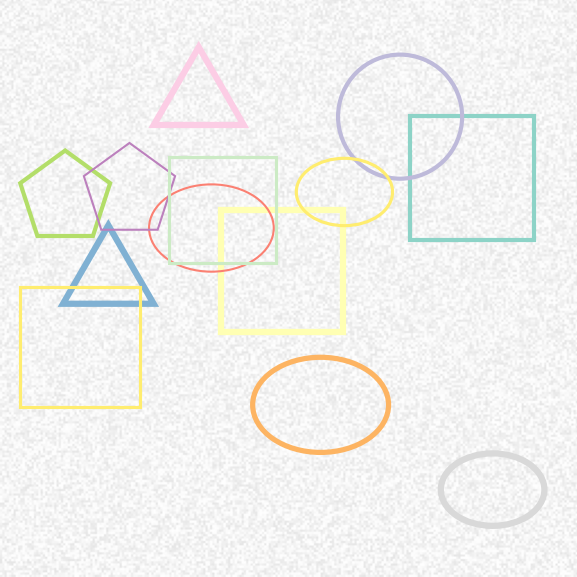[{"shape": "square", "thickness": 2, "radius": 0.54, "center": [0.818, 0.691]}, {"shape": "square", "thickness": 3, "radius": 0.53, "center": [0.488, 0.53]}, {"shape": "circle", "thickness": 2, "radius": 0.54, "center": [0.693, 0.797]}, {"shape": "oval", "thickness": 1, "radius": 0.54, "center": [0.366, 0.604]}, {"shape": "triangle", "thickness": 3, "radius": 0.45, "center": [0.188, 0.518]}, {"shape": "oval", "thickness": 2.5, "radius": 0.59, "center": [0.555, 0.298]}, {"shape": "pentagon", "thickness": 2, "radius": 0.41, "center": [0.113, 0.657]}, {"shape": "triangle", "thickness": 3, "radius": 0.45, "center": [0.344, 0.828]}, {"shape": "oval", "thickness": 3, "radius": 0.45, "center": [0.853, 0.151]}, {"shape": "pentagon", "thickness": 1, "radius": 0.42, "center": [0.224, 0.669]}, {"shape": "square", "thickness": 1.5, "radius": 0.46, "center": [0.385, 0.636]}, {"shape": "square", "thickness": 1.5, "radius": 0.52, "center": [0.138, 0.398]}, {"shape": "oval", "thickness": 1.5, "radius": 0.42, "center": [0.596, 0.667]}]